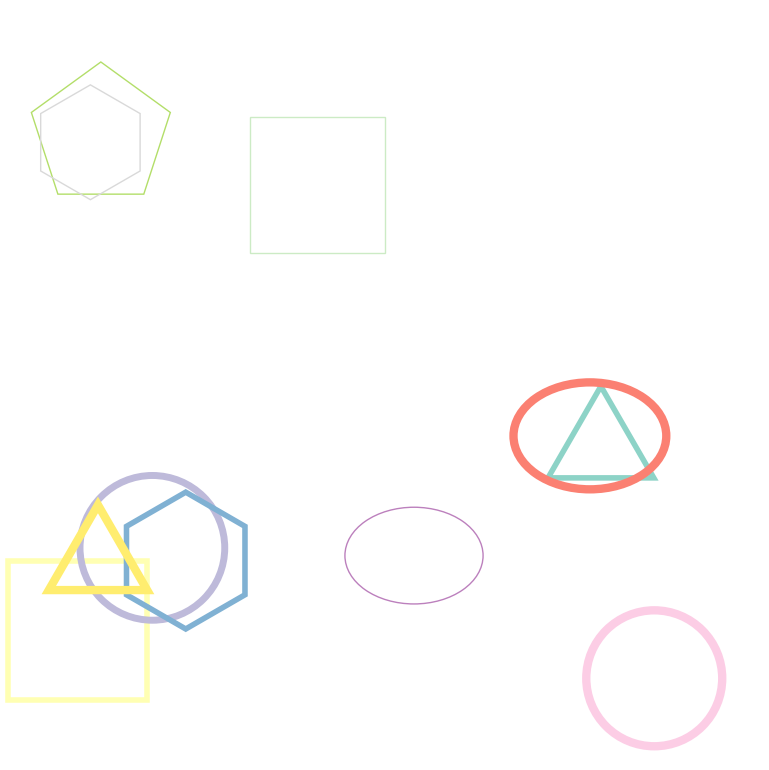[{"shape": "triangle", "thickness": 2, "radius": 0.4, "center": [0.78, 0.419]}, {"shape": "square", "thickness": 2, "radius": 0.45, "center": [0.101, 0.181]}, {"shape": "circle", "thickness": 2.5, "radius": 0.47, "center": [0.198, 0.289]}, {"shape": "oval", "thickness": 3, "radius": 0.5, "center": [0.766, 0.434]}, {"shape": "hexagon", "thickness": 2, "radius": 0.44, "center": [0.241, 0.272]}, {"shape": "pentagon", "thickness": 0.5, "radius": 0.47, "center": [0.131, 0.825]}, {"shape": "circle", "thickness": 3, "radius": 0.44, "center": [0.85, 0.119]}, {"shape": "hexagon", "thickness": 0.5, "radius": 0.37, "center": [0.117, 0.815]}, {"shape": "oval", "thickness": 0.5, "radius": 0.45, "center": [0.538, 0.278]}, {"shape": "square", "thickness": 0.5, "radius": 0.44, "center": [0.412, 0.76]}, {"shape": "triangle", "thickness": 3, "radius": 0.37, "center": [0.127, 0.271]}]